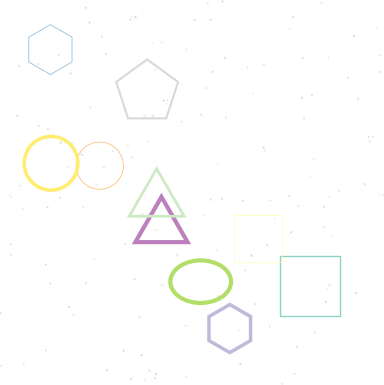[{"shape": "square", "thickness": 1, "radius": 0.39, "center": [0.805, 0.258]}, {"shape": "square", "thickness": 0.5, "radius": 0.31, "center": [0.671, 0.38]}, {"shape": "hexagon", "thickness": 2.5, "radius": 0.31, "center": [0.597, 0.147]}, {"shape": "hexagon", "thickness": 0.5, "radius": 0.32, "center": [0.131, 0.871]}, {"shape": "circle", "thickness": 0.5, "radius": 0.31, "center": [0.259, 0.57]}, {"shape": "oval", "thickness": 3, "radius": 0.39, "center": [0.521, 0.268]}, {"shape": "pentagon", "thickness": 1.5, "radius": 0.42, "center": [0.382, 0.761]}, {"shape": "triangle", "thickness": 3, "radius": 0.39, "center": [0.419, 0.41]}, {"shape": "triangle", "thickness": 2, "radius": 0.41, "center": [0.407, 0.479]}, {"shape": "circle", "thickness": 2.5, "radius": 0.35, "center": [0.133, 0.576]}]